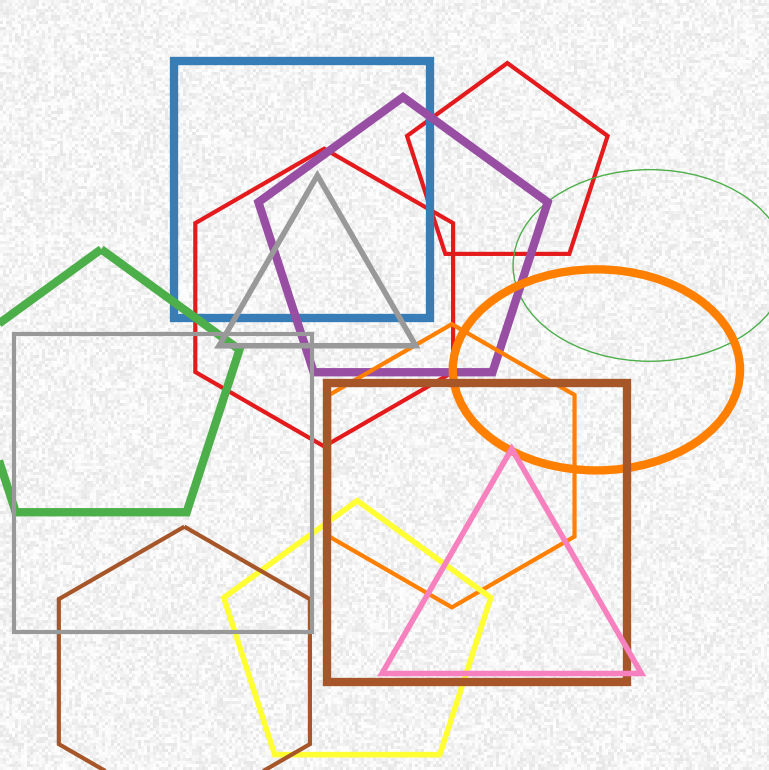[{"shape": "hexagon", "thickness": 1.5, "radius": 0.97, "center": [0.421, 0.614]}, {"shape": "pentagon", "thickness": 1.5, "radius": 0.68, "center": [0.659, 0.781]}, {"shape": "square", "thickness": 3, "radius": 0.83, "center": [0.392, 0.754]}, {"shape": "oval", "thickness": 0.5, "radius": 0.89, "center": [0.844, 0.655]}, {"shape": "pentagon", "thickness": 3, "radius": 0.94, "center": [0.131, 0.487]}, {"shape": "pentagon", "thickness": 3, "radius": 0.99, "center": [0.523, 0.676]}, {"shape": "oval", "thickness": 3, "radius": 0.93, "center": [0.775, 0.52]}, {"shape": "hexagon", "thickness": 1.5, "radius": 0.92, "center": [0.587, 0.395]}, {"shape": "pentagon", "thickness": 2, "radius": 0.91, "center": [0.464, 0.167]}, {"shape": "hexagon", "thickness": 1.5, "radius": 0.94, "center": [0.239, 0.128]}, {"shape": "square", "thickness": 3, "radius": 0.97, "center": [0.619, 0.309]}, {"shape": "triangle", "thickness": 2, "radius": 0.97, "center": [0.665, 0.223]}, {"shape": "square", "thickness": 1.5, "radius": 0.97, "center": [0.212, 0.373]}, {"shape": "triangle", "thickness": 2, "radius": 0.74, "center": [0.412, 0.625]}]